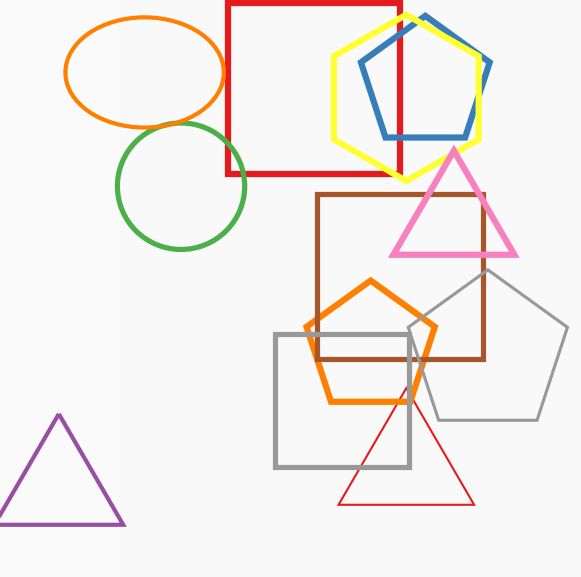[{"shape": "triangle", "thickness": 1, "radius": 0.67, "center": [0.699, 0.192]}, {"shape": "square", "thickness": 3, "radius": 0.74, "center": [0.54, 0.846]}, {"shape": "pentagon", "thickness": 3, "radius": 0.58, "center": [0.732, 0.855]}, {"shape": "circle", "thickness": 2.5, "radius": 0.55, "center": [0.311, 0.677]}, {"shape": "triangle", "thickness": 2, "radius": 0.64, "center": [0.101, 0.154]}, {"shape": "pentagon", "thickness": 3, "radius": 0.58, "center": [0.638, 0.397]}, {"shape": "oval", "thickness": 2, "radius": 0.68, "center": [0.249, 0.874]}, {"shape": "hexagon", "thickness": 3, "radius": 0.72, "center": [0.699, 0.83]}, {"shape": "square", "thickness": 2.5, "radius": 0.71, "center": [0.687, 0.52]}, {"shape": "triangle", "thickness": 3, "radius": 0.6, "center": [0.781, 0.618]}, {"shape": "square", "thickness": 2.5, "radius": 0.58, "center": [0.588, 0.305]}, {"shape": "pentagon", "thickness": 1.5, "radius": 0.72, "center": [0.839, 0.388]}]